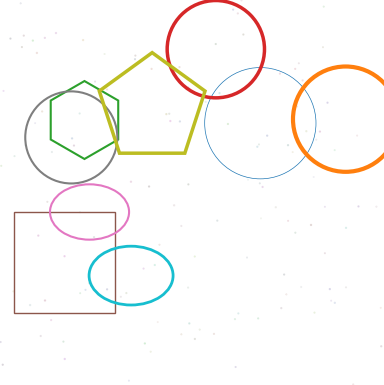[{"shape": "circle", "thickness": 0.5, "radius": 0.72, "center": [0.676, 0.68]}, {"shape": "circle", "thickness": 3, "radius": 0.68, "center": [0.898, 0.691]}, {"shape": "hexagon", "thickness": 1.5, "radius": 0.51, "center": [0.219, 0.688]}, {"shape": "circle", "thickness": 2.5, "radius": 0.63, "center": [0.561, 0.872]}, {"shape": "square", "thickness": 1, "radius": 0.66, "center": [0.166, 0.318]}, {"shape": "oval", "thickness": 1.5, "radius": 0.51, "center": [0.233, 0.449]}, {"shape": "circle", "thickness": 1.5, "radius": 0.6, "center": [0.185, 0.643]}, {"shape": "pentagon", "thickness": 2.5, "radius": 0.72, "center": [0.395, 0.719]}, {"shape": "oval", "thickness": 2, "radius": 0.55, "center": [0.34, 0.284]}]